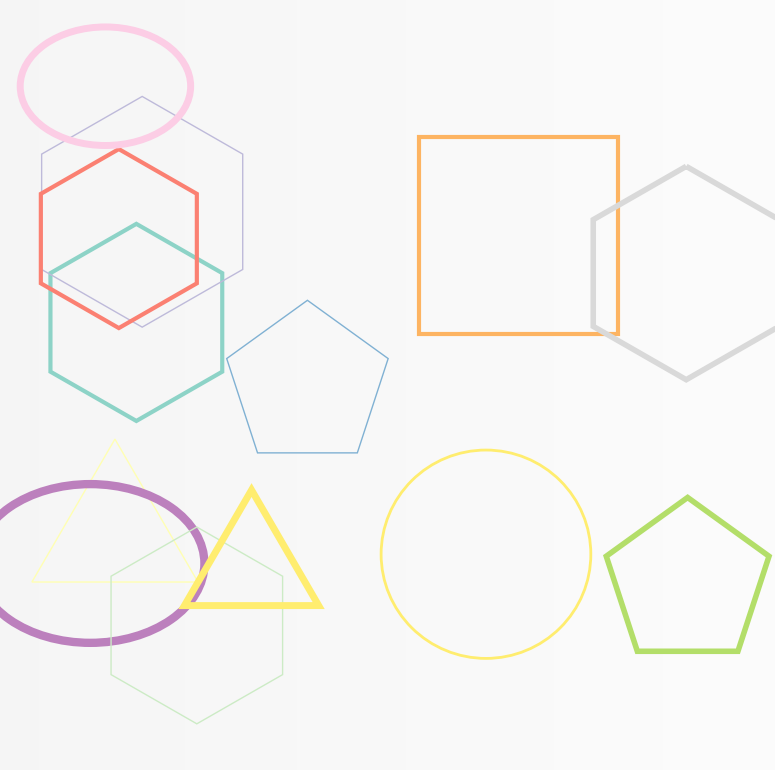[{"shape": "hexagon", "thickness": 1.5, "radius": 0.64, "center": [0.176, 0.581]}, {"shape": "triangle", "thickness": 0.5, "radius": 0.62, "center": [0.148, 0.306]}, {"shape": "hexagon", "thickness": 0.5, "radius": 0.75, "center": [0.183, 0.725]}, {"shape": "hexagon", "thickness": 1.5, "radius": 0.58, "center": [0.153, 0.69]}, {"shape": "pentagon", "thickness": 0.5, "radius": 0.55, "center": [0.397, 0.5]}, {"shape": "square", "thickness": 1.5, "radius": 0.64, "center": [0.669, 0.694]}, {"shape": "pentagon", "thickness": 2, "radius": 0.55, "center": [0.887, 0.244]}, {"shape": "oval", "thickness": 2.5, "radius": 0.55, "center": [0.136, 0.888]}, {"shape": "hexagon", "thickness": 2, "radius": 0.69, "center": [0.885, 0.645]}, {"shape": "oval", "thickness": 3, "radius": 0.74, "center": [0.117, 0.268]}, {"shape": "hexagon", "thickness": 0.5, "radius": 0.64, "center": [0.254, 0.188]}, {"shape": "triangle", "thickness": 2.5, "radius": 0.5, "center": [0.325, 0.264]}, {"shape": "circle", "thickness": 1, "radius": 0.68, "center": [0.627, 0.28]}]